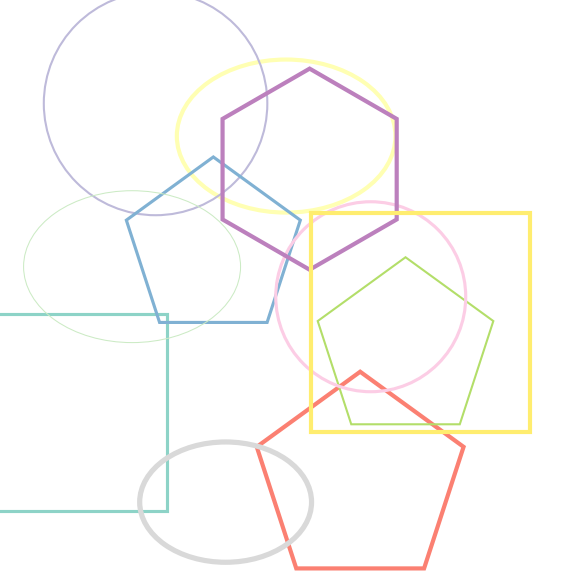[{"shape": "square", "thickness": 1.5, "radius": 0.86, "center": [0.119, 0.285]}, {"shape": "oval", "thickness": 2, "radius": 0.95, "center": [0.495, 0.764]}, {"shape": "circle", "thickness": 1, "radius": 0.97, "center": [0.269, 0.82]}, {"shape": "pentagon", "thickness": 2, "radius": 0.94, "center": [0.624, 0.167]}, {"shape": "pentagon", "thickness": 1.5, "radius": 0.79, "center": [0.369, 0.569]}, {"shape": "pentagon", "thickness": 1, "radius": 0.8, "center": [0.702, 0.394]}, {"shape": "circle", "thickness": 1.5, "radius": 0.82, "center": [0.642, 0.485]}, {"shape": "oval", "thickness": 2.5, "radius": 0.74, "center": [0.391, 0.13]}, {"shape": "hexagon", "thickness": 2, "radius": 0.87, "center": [0.536, 0.706]}, {"shape": "oval", "thickness": 0.5, "radius": 0.94, "center": [0.229, 0.537]}, {"shape": "square", "thickness": 2, "radius": 0.94, "center": [0.728, 0.441]}]